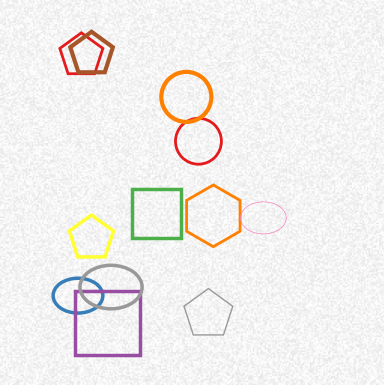[{"shape": "circle", "thickness": 2, "radius": 0.3, "center": [0.515, 0.633]}, {"shape": "pentagon", "thickness": 2, "radius": 0.29, "center": [0.211, 0.856]}, {"shape": "oval", "thickness": 2.5, "radius": 0.32, "center": [0.203, 0.232]}, {"shape": "square", "thickness": 2.5, "radius": 0.32, "center": [0.406, 0.445]}, {"shape": "square", "thickness": 2.5, "radius": 0.42, "center": [0.279, 0.161]}, {"shape": "circle", "thickness": 3, "radius": 0.32, "center": [0.484, 0.748]}, {"shape": "hexagon", "thickness": 2, "radius": 0.4, "center": [0.554, 0.439]}, {"shape": "pentagon", "thickness": 2.5, "radius": 0.3, "center": [0.238, 0.381]}, {"shape": "pentagon", "thickness": 3, "radius": 0.29, "center": [0.238, 0.859]}, {"shape": "oval", "thickness": 0.5, "radius": 0.3, "center": [0.684, 0.434]}, {"shape": "oval", "thickness": 2.5, "radius": 0.4, "center": [0.288, 0.254]}, {"shape": "pentagon", "thickness": 1, "radius": 0.33, "center": [0.541, 0.184]}]